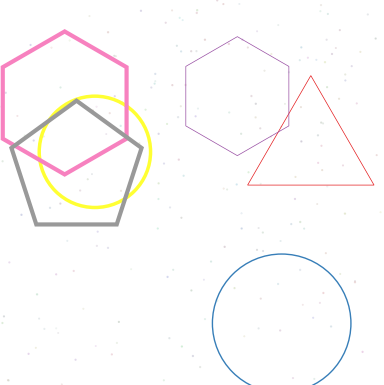[{"shape": "triangle", "thickness": 0.5, "radius": 0.95, "center": [0.807, 0.614]}, {"shape": "circle", "thickness": 1, "radius": 0.9, "center": [0.732, 0.16]}, {"shape": "hexagon", "thickness": 0.5, "radius": 0.77, "center": [0.616, 0.75]}, {"shape": "circle", "thickness": 2.5, "radius": 0.72, "center": [0.246, 0.606]}, {"shape": "hexagon", "thickness": 3, "radius": 0.93, "center": [0.168, 0.733]}, {"shape": "pentagon", "thickness": 3, "radius": 0.89, "center": [0.199, 0.561]}]